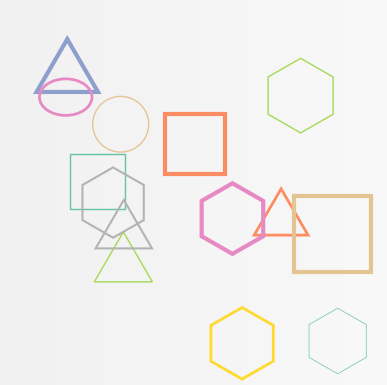[{"shape": "square", "thickness": 1, "radius": 0.35, "center": [0.253, 0.528]}, {"shape": "hexagon", "thickness": 0.5, "radius": 0.43, "center": [0.871, 0.114]}, {"shape": "square", "thickness": 3, "radius": 0.39, "center": [0.503, 0.625]}, {"shape": "triangle", "thickness": 2, "radius": 0.4, "center": [0.725, 0.429]}, {"shape": "triangle", "thickness": 3, "radius": 0.46, "center": [0.174, 0.807]}, {"shape": "oval", "thickness": 2, "radius": 0.34, "center": [0.17, 0.748]}, {"shape": "hexagon", "thickness": 3, "radius": 0.46, "center": [0.6, 0.432]}, {"shape": "triangle", "thickness": 1, "radius": 0.43, "center": [0.318, 0.311]}, {"shape": "hexagon", "thickness": 1, "radius": 0.48, "center": [0.776, 0.752]}, {"shape": "hexagon", "thickness": 2, "radius": 0.46, "center": [0.625, 0.108]}, {"shape": "circle", "thickness": 1, "radius": 0.36, "center": [0.311, 0.677]}, {"shape": "square", "thickness": 3, "radius": 0.49, "center": [0.858, 0.393]}, {"shape": "triangle", "thickness": 1.5, "radius": 0.42, "center": [0.319, 0.397]}, {"shape": "hexagon", "thickness": 1.5, "radius": 0.46, "center": [0.292, 0.474]}]